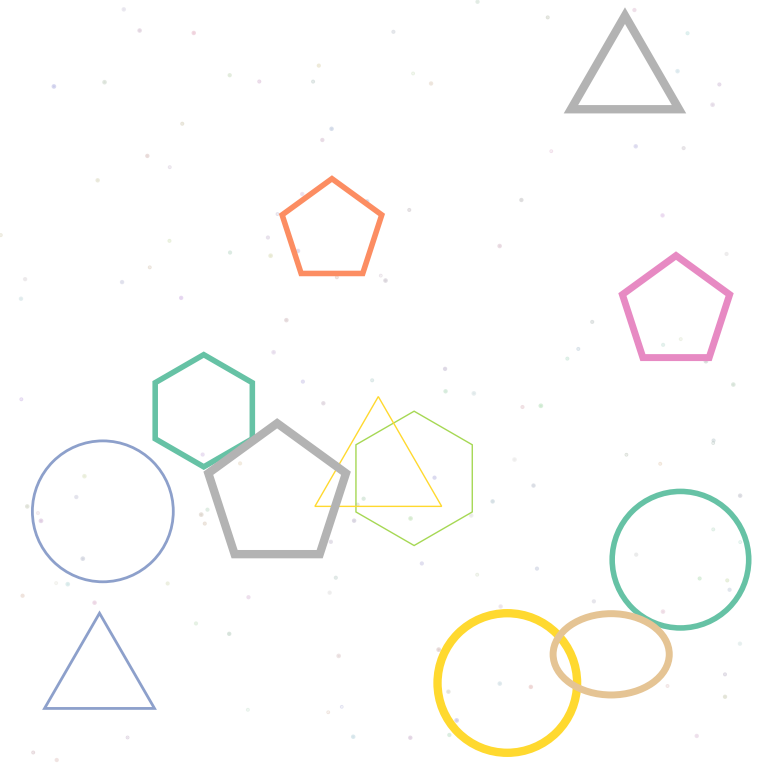[{"shape": "hexagon", "thickness": 2, "radius": 0.36, "center": [0.265, 0.467]}, {"shape": "circle", "thickness": 2, "radius": 0.44, "center": [0.884, 0.273]}, {"shape": "pentagon", "thickness": 2, "radius": 0.34, "center": [0.431, 0.7]}, {"shape": "triangle", "thickness": 1, "radius": 0.41, "center": [0.129, 0.121]}, {"shape": "circle", "thickness": 1, "radius": 0.46, "center": [0.134, 0.336]}, {"shape": "pentagon", "thickness": 2.5, "radius": 0.37, "center": [0.878, 0.595]}, {"shape": "hexagon", "thickness": 0.5, "radius": 0.44, "center": [0.538, 0.379]}, {"shape": "circle", "thickness": 3, "radius": 0.45, "center": [0.659, 0.113]}, {"shape": "triangle", "thickness": 0.5, "radius": 0.48, "center": [0.491, 0.39]}, {"shape": "oval", "thickness": 2.5, "radius": 0.38, "center": [0.794, 0.15]}, {"shape": "triangle", "thickness": 3, "radius": 0.41, "center": [0.812, 0.899]}, {"shape": "pentagon", "thickness": 3, "radius": 0.47, "center": [0.36, 0.356]}]